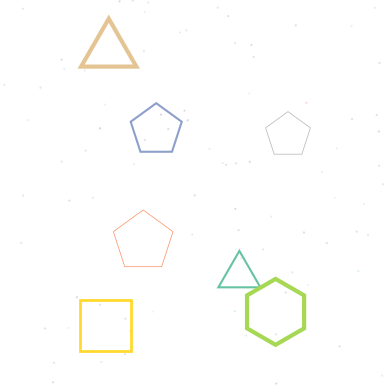[{"shape": "triangle", "thickness": 1.5, "radius": 0.32, "center": [0.622, 0.285]}, {"shape": "pentagon", "thickness": 0.5, "radius": 0.41, "center": [0.372, 0.373]}, {"shape": "pentagon", "thickness": 1.5, "radius": 0.35, "center": [0.406, 0.662]}, {"shape": "hexagon", "thickness": 3, "radius": 0.43, "center": [0.716, 0.19]}, {"shape": "square", "thickness": 2, "radius": 0.33, "center": [0.274, 0.153]}, {"shape": "triangle", "thickness": 3, "radius": 0.41, "center": [0.282, 0.868]}, {"shape": "pentagon", "thickness": 0.5, "radius": 0.31, "center": [0.748, 0.649]}]